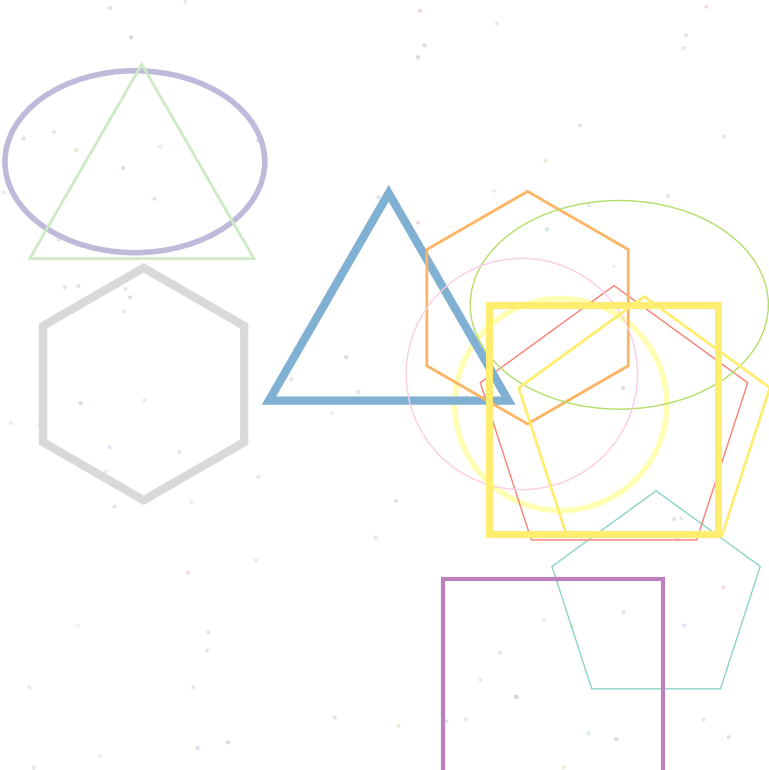[{"shape": "pentagon", "thickness": 0.5, "radius": 0.71, "center": [0.852, 0.22]}, {"shape": "circle", "thickness": 2, "radius": 0.69, "center": [0.728, 0.475]}, {"shape": "oval", "thickness": 2, "radius": 0.84, "center": [0.175, 0.79]}, {"shape": "pentagon", "thickness": 0.5, "radius": 0.91, "center": [0.797, 0.446]}, {"shape": "triangle", "thickness": 3, "radius": 0.9, "center": [0.505, 0.57]}, {"shape": "hexagon", "thickness": 1, "radius": 0.76, "center": [0.685, 0.6]}, {"shape": "oval", "thickness": 0.5, "radius": 0.97, "center": [0.804, 0.604]}, {"shape": "circle", "thickness": 0.5, "radius": 0.75, "center": [0.678, 0.514]}, {"shape": "hexagon", "thickness": 3, "radius": 0.75, "center": [0.187, 0.501]}, {"shape": "square", "thickness": 1.5, "radius": 0.72, "center": [0.718, 0.105]}, {"shape": "triangle", "thickness": 1, "radius": 0.84, "center": [0.184, 0.748]}, {"shape": "square", "thickness": 2.5, "radius": 0.74, "center": [0.783, 0.455]}, {"shape": "pentagon", "thickness": 1, "radius": 0.86, "center": [0.837, 0.443]}]